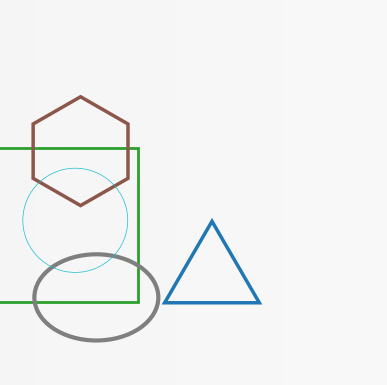[{"shape": "triangle", "thickness": 2.5, "radius": 0.71, "center": [0.547, 0.284]}, {"shape": "square", "thickness": 2, "radius": 1.0, "center": [0.157, 0.415]}, {"shape": "hexagon", "thickness": 2.5, "radius": 0.71, "center": [0.208, 0.607]}, {"shape": "oval", "thickness": 3, "radius": 0.8, "center": [0.249, 0.228]}, {"shape": "circle", "thickness": 0.5, "radius": 0.68, "center": [0.194, 0.428]}]